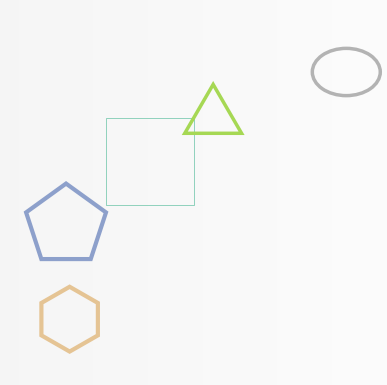[{"shape": "square", "thickness": 0.5, "radius": 0.57, "center": [0.388, 0.581]}, {"shape": "pentagon", "thickness": 3, "radius": 0.54, "center": [0.17, 0.415]}, {"shape": "triangle", "thickness": 2.5, "radius": 0.42, "center": [0.55, 0.696]}, {"shape": "hexagon", "thickness": 3, "radius": 0.42, "center": [0.18, 0.171]}, {"shape": "oval", "thickness": 2.5, "radius": 0.44, "center": [0.894, 0.813]}]